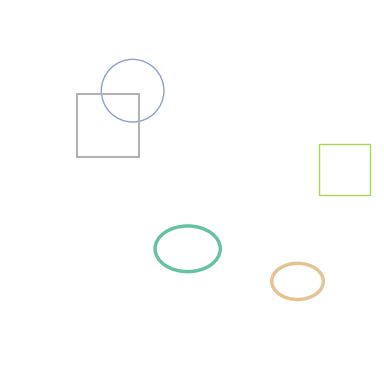[{"shape": "oval", "thickness": 2.5, "radius": 0.42, "center": [0.487, 0.354]}, {"shape": "circle", "thickness": 1, "radius": 0.41, "center": [0.345, 0.764]}, {"shape": "square", "thickness": 1, "radius": 0.33, "center": [0.895, 0.559]}, {"shape": "oval", "thickness": 2.5, "radius": 0.34, "center": [0.773, 0.269]}, {"shape": "square", "thickness": 1.5, "radius": 0.4, "center": [0.281, 0.674]}]